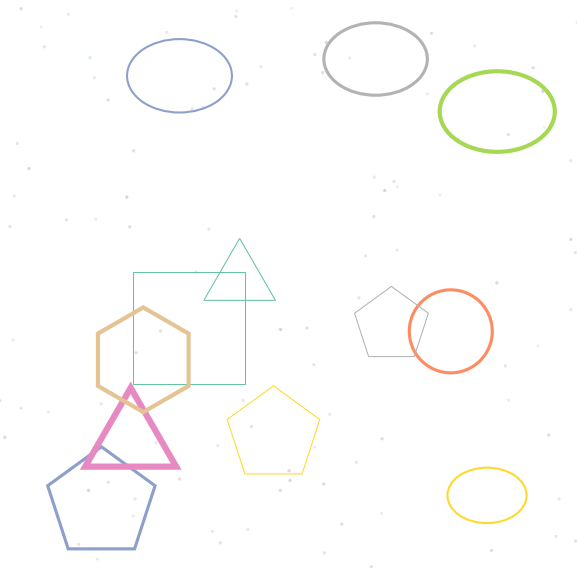[{"shape": "triangle", "thickness": 0.5, "radius": 0.36, "center": [0.415, 0.515]}, {"shape": "square", "thickness": 0.5, "radius": 0.48, "center": [0.328, 0.431]}, {"shape": "circle", "thickness": 1.5, "radius": 0.36, "center": [0.781, 0.425]}, {"shape": "oval", "thickness": 1, "radius": 0.45, "center": [0.311, 0.868]}, {"shape": "pentagon", "thickness": 1.5, "radius": 0.49, "center": [0.176, 0.128]}, {"shape": "triangle", "thickness": 3, "radius": 0.45, "center": [0.226, 0.237]}, {"shape": "oval", "thickness": 2, "radius": 0.5, "center": [0.861, 0.806]}, {"shape": "pentagon", "thickness": 0.5, "radius": 0.42, "center": [0.474, 0.247]}, {"shape": "oval", "thickness": 1, "radius": 0.34, "center": [0.843, 0.141]}, {"shape": "hexagon", "thickness": 2, "radius": 0.45, "center": [0.248, 0.376]}, {"shape": "oval", "thickness": 1.5, "radius": 0.45, "center": [0.65, 0.897]}, {"shape": "pentagon", "thickness": 0.5, "radius": 0.34, "center": [0.678, 0.436]}]